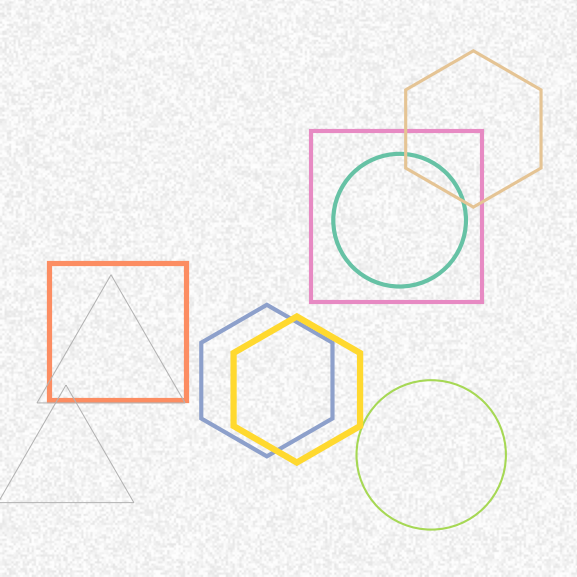[{"shape": "circle", "thickness": 2, "radius": 0.57, "center": [0.692, 0.618]}, {"shape": "square", "thickness": 2.5, "radius": 0.59, "center": [0.203, 0.425]}, {"shape": "hexagon", "thickness": 2, "radius": 0.66, "center": [0.462, 0.34]}, {"shape": "square", "thickness": 2, "radius": 0.74, "center": [0.687, 0.624]}, {"shape": "circle", "thickness": 1, "radius": 0.65, "center": [0.747, 0.211]}, {"shape": "hexagon", "thickness": 3, "radius": 0.63, "center": [0.514, 0.325]}, {"shape": "hexagon", "thickness": 1.5, "radius": 0.68, "center": [0.82, 0.776]}, {"shape": "triangle", "thickness": 0.5, "radius": 0.68, "center": [0.114, 0.197]}, {"shape": "triangle", "thickness": 0.5, "radius": 0.74, "center": [0.192, 0.375]}]